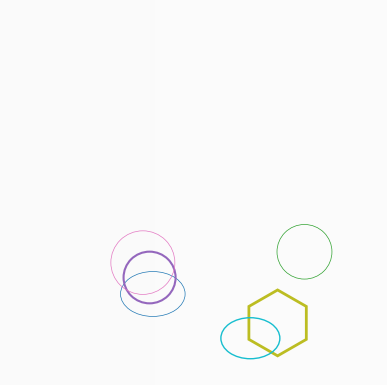[{"shape": "oval", "thickness": 0.5, "radius": 0.42, "center": [0.394, 0.236]}, {"shape": "circle", "thickness": 0.5, "radius": 0.35, "center": [0.786, 0.346]}, {"shape": "circle", "thickness": 1.5, "radius": 0.34, "center": [0.386, 0.279]}, {"shape": "circle", "thickness": 0.5, "radius": 0.41, "center": [0.369, 0.318]}, {"shape": "hexagon", "thickness": 2, "radius": 0.43, "center": [0.716, 0.161]}, {"shape": "oval", "thickness": 1, "radius": 0.38, "center": [0.646, 0.121]}]